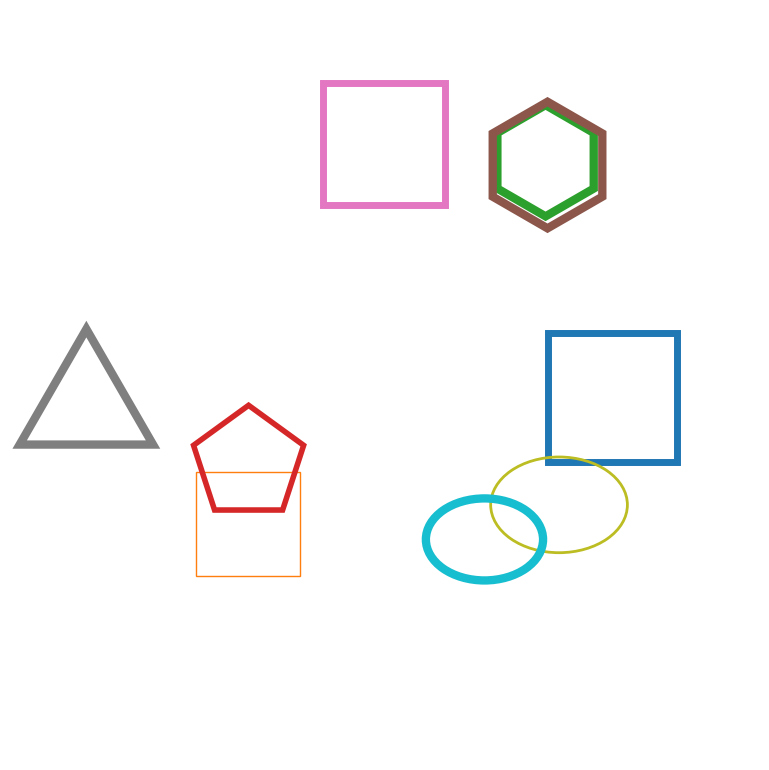[{"shape": "square", "thickness": 2.5, "radius": 0.42, "center": [0.796, 0.484]}, {"shape": "square", "thickness": 0.5, "radius": 0.34, "center": [0.322, 0.32]}, {"shape": "hexagon", "thickness": 3, "radius": 0.36, "center": [0.709, 0.791]}, {"shape": "pentagon", "thickness": 2, "radius": 0.38, "center": [0.323, 0.398]}, {"shape": "hexagon", "thickness": 3, "radius": 0.41, "center": [0.711, 0.786]}, {"shape": "square", "thickness": 2.5, "radius": 0.4, "center": [0.499, 0.813]}, {"shape": "triangle", "thickness": 3, "radius": 0.5, "center": [0.112, 0.473]}, {"shape": "oval", "thickness": 1, "radius": 0.44, "center": [0.726, 0.344]}, {"shape": "oval", "thickness": 3, "radius": 0.38, "center": [0.629, 0.299]}]